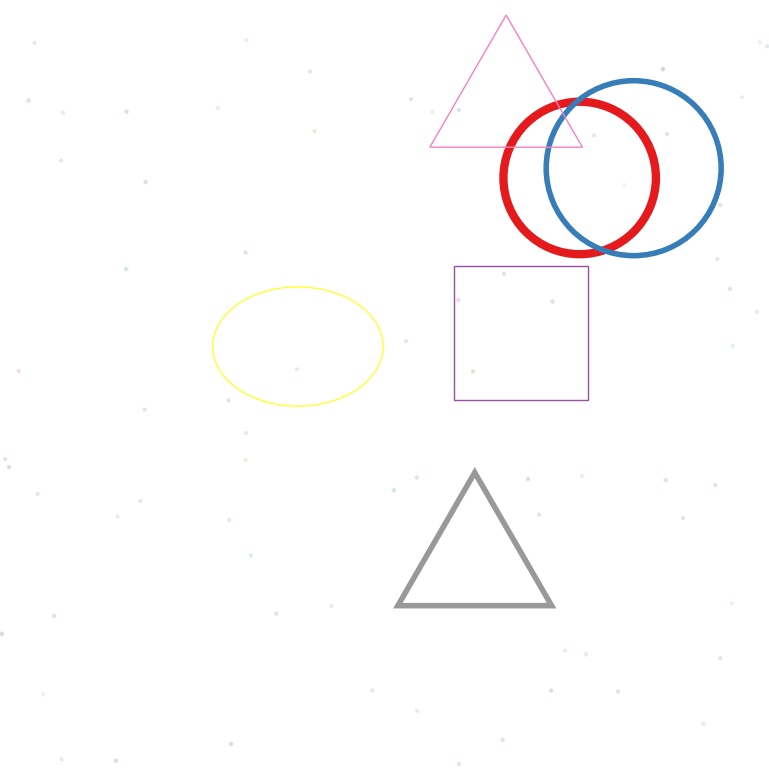[{"shape": "circle", "thickness": 3, "radius": 0.5, "center": [0.753, 0.769]}, {"shape": "circle", "thickness": 2, "radius": 0.57, "center": [0.823, 0.782]}, {"shape": "square", "thickness": 0.5, "radius": 0.43, "center": [0.677, 0.568]}, {"shape": "oval", "thickness": 0.5, "radius": 0.55, "center": [0.387, 0.55]}, {"shape": "triangle", "thickness": 0.5, "radius": 0.57, "center": [0.657, 0.866]}, {"shape": "triangle", "thickness": 2, "radius": 0.58, "center": [0.617, 0.271]}]